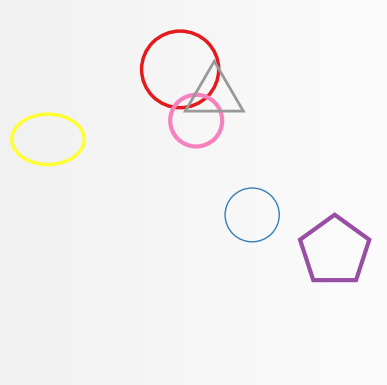[{"shape": "circle", "thickness": 2.5, "radius": 0.5, "center": [0.465, 0.82]}, {"shape": "circle", "thickness": 1, "radius": 0.35, "center": [0.651, 0.442]}, {"shape": "pentagon", "thickness": 3, "radius": 0.47, "center": [0.864, 0.348]}, {"shape": "oval", "thickness": 2.5, "radius": 0.47, "center": [0.124, 0.638]}, {"shape": "circle", "thickness": 3, "radius": 0.34, "center": [0.506, 0.687]}, {"shape": "triangle", "thickness": 2, "radius": 0.43, "center": [0.553, 0.755]}]